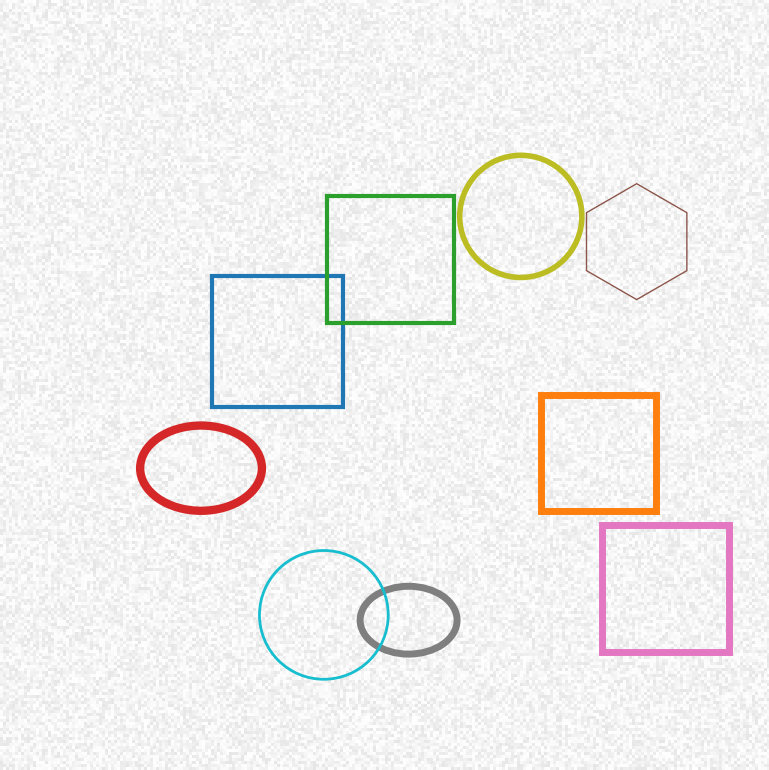[{"shape": "square", "thickness": 1.5, "radius": 0.42, "center": [0.36, 0.556]}, {"shape": "square", "thickness": 2.5, "radius": 0.37, "center": [0.777, 0.412]}, {"shape": "square", "thickness": 1.5, "radius": 0.41, "center": [0.507, 0.662]}, {"shape": "oval", "thickness": 3, "radius": 0.4, "center": [0.261, 0.392]}, {"shape": "hexagon", "thickness": 0.5, "radius": 0.38, "center": [0.827, 0.686]}, {"shape": "square", "thickness": 2.5, "radius": 0.41, "center": [0.865, 0.236]}, {"shape": "oval", "thickness": 2.5, "radius": 0.31, "center": [0.531, 0.195]}, {"shape": "circle", "thickness": 2, "radius": 0.4, "center": [0.676, 0.719]}, {"shape": "circle", "thickness": 1, "radius": 0.42, "center": [0.421, 0.201]}]